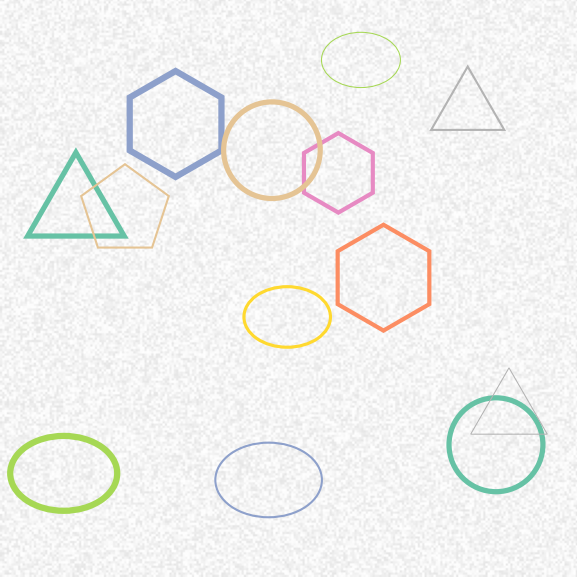[{"shape": "triangle", "thickness": 2.5, "radius": 0.48, "center": [0.131, 0.639]}, {"shape": "circle", "thickness": 2.5, "radius": 0.41, "center": [0.859, 0.229]}, {"shape": "hexagon", "thickness": 2, "radius": 0.46, "center": [0.664, 0.518]}, {"shape": "hexagon", "thickness": 3, "radius": 0.46, "center": [0.304, 0.784]}, {"shape": "oval", "thickness": 1, "radius": 0.46, "center": [0.465, 0.168]}, {"shape": "hexagon", "thickness": 2, "radius": 0.34, "center": [0.586, 0.7]}, {"shape": "oval", "thickness": 0.5, "radius": 0.34, "center": [0.625, 0.895]}, {"shape": "oval", "thickness": 3, "radius": 0.46, "center": [0.11, 0.179]}, {"shape": "oval", "thickness": 1.5, "radius": 0.37, "center": [0.497, 0.45]}, {"shape": "circle", "thickness": 2.5, "radius": 0.42, "center": [0.471, 0.739]}, {"shape": "pentagon", "thickness": 1, "radius": 0.4, "center": [0.216, 0.635]}, {"shape": "triangle", "thickness": 0.5, "radius": 0.38, "center": [0.881, 0.286]}, {"shape": "triangle", "thickness": 1, "radius": 0.37, "center": [0.81, 0.811]}]